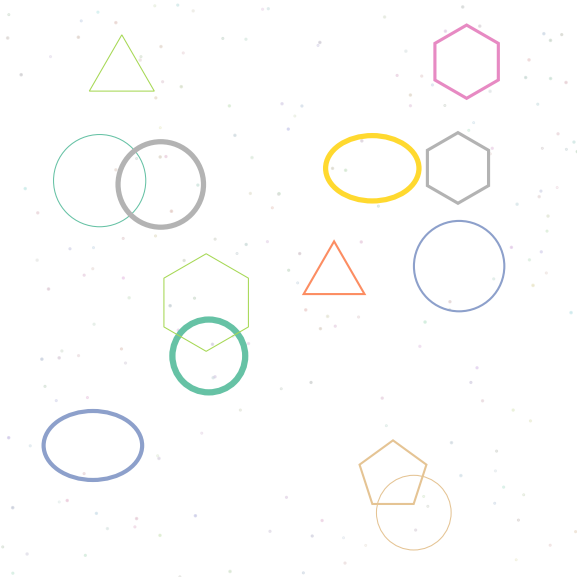[{"shape": "circle", "thickness": 0.5, "radius": 0.4, "center": [0.173, 0.686]}, {"shape": "circle", "thickness": 3, "radius": 0.32, "center": [0.362, 0.383]}, {"shape": "triangle", "thickness": 1, "radius": 0.3, "center": [0.578, 0.52]}, {"shape": "circle", "thickness": 1, "radius": 0.39, "center": [0.795, 0.538]}, {"shape": "oval", "thickness": 2, "radius": 0.43, "center": [0.161, 0.228]}, {"shape": "hexagon", "thickness": 1.5, "radius": 0.32, "center": [0.808, 0.892]}, {"shape": "triangle", "thickness": 0.5, "radius": 0.32, "center": [0.211, 0.874]}, {"shape": "hexagon", "thickness": 0.5, "radius": 0.42, "center": [0.357, 0.475]}, {"shape": "oval", "thickness": 2.5, "radius": 0.4, "center": [0.645, 0.708]}, {"shape": "pentagon", "thickness": 1, "radius": 0.3, "center": [0.681, 0.176]}, {"shape": "circle", "thickness": 0.5, "radius": 0.32, "center": [0.717, 0.111]}, {"shape": "circle", "thickness": 2.5, "radius": 0.37, "center": [0.278, 0.68]}, {"shape": "hexagon", "thickness": 1.5, "radius": 0.31, "center": [0.793, 0.708]}]